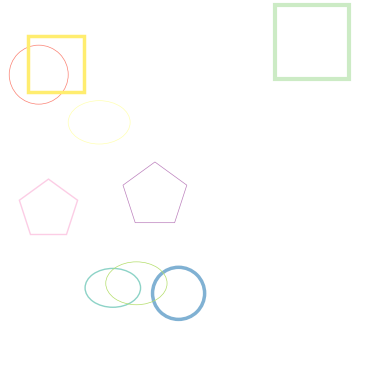[{"shape": "oval", "thickness": 1, "radius": 0.36, "center": [0.293, 0.252]}, {"shape": "oval", "thickness": 0.5, "radius": 0.4, "center": [0.258, 0.682]}, {"shape": "circle", "thickness": 0.5, "radius": 0.38, "center": [0.101, 0.806]}, {"shape": "circle", "thickness": 2.5, "radius": 0.34, "center": [0.464, 0.238]}, {"shape": "oval", "thickness": 0.5, "radius": 0.4, "center": [0.354, 0.264]}, {"shape": "pentagon", "thickness": 1, "radius": 0.4, "center": [0.126, 0.455]}, {"shape": "pentagon", "thickness": 0.5, "radius": 0.44, "center": [0.402, 0.492]}, {"shape": "square", "thickness": 3, "radius": 0.48, "center": [0.81, 0.89]}, {"shape": "square", "thickness": 2.5, "radius": 0.37, "center": [0.145, 0.834]}]